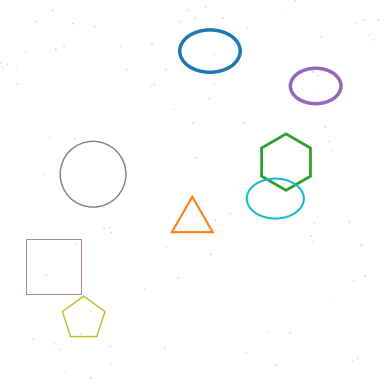[{"shape": "oval", "thickness": 2.5, "radius": 0.39, "center": [0.545, 0.867]}, {"shape": "triangle", "thickness": 1.5, "radius": 0.31, "center": [0.499, 0.428]}, {"shape": "hexagon", "thickness": 2, "radius": 0.37, "center": [0.743, 0.579]}, {"shape": "oval", "thickness": 2.5, "radius": 0.33, "center": [0.82, 0.777]}, {"shape": "square", "thickness": 0.5, "radius": 0.36, "center": [0.138, 0.307]}, {"shape": "circle", "thickness": 1, "radius": 0.43, "center": [0.242, 0.547]}, {"shape": "pentagon", "thickness": 1, "radius": 0.29, "center": [0.217, 0.173]}, {"shape": "oval", "thickness": 1.5, "radius": 0.37, "center": [0.715, 0.484]}]